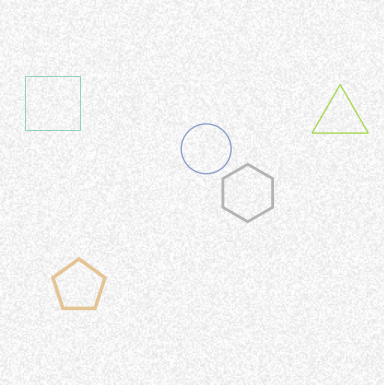[{"shape": "square", "thickness": 0.5, "radius": 0.36, "center": [0.137, 0.733]}, {"shape": "circle", "thickness": 1, "radius": 0.32, "center": [0.536, 0.613]}, {"shape": "triangle", "thickness": 1, "radius": 0.42, "center": [0.884, 0.696]}, {"shape": "pentagon", "thickness": 2.5, "radius": 0.36, "center": [0.205, 0.256]}, {"shape": "hexagon", "thickness": 2, "radius": 0.37, "center": [0.644, 0.499]}]